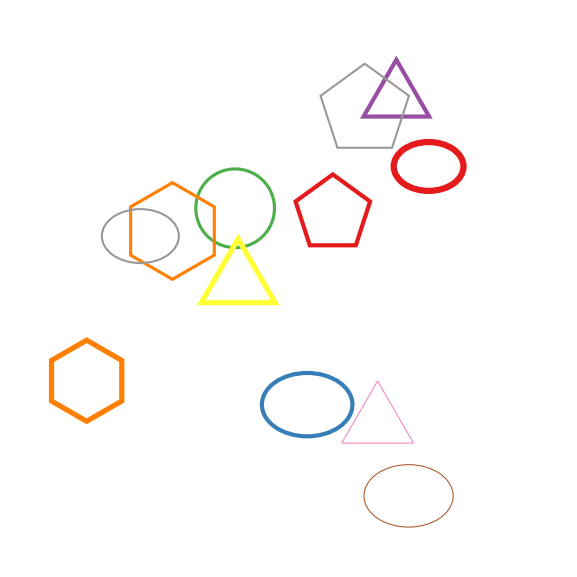[{"shape": "oval", "thickness": 3, "radius": 0.3, "center": [0.742, 0.711]}, {"shape": "pentagon", "thickness": 2, "radius": 0.34, "center": [0.576, 0.629]}, {"shape": "oval", "thickness": 2, "radius": 0.39, "center": [0.532, 0.298]}, {"shape": "circle", "thickness": 1.5, "radius": 0.34, "center": [0.407, 0.639]}, {"shape": "triangle", "thickness": 2, "radius": 0.33, "center": [0.686, 0.83]}, {"shape": "hexagon", "thickness": 2.5, "radius": 0.35, "center": [0.15, 0.34]}, {"shape": "hexagon", "thickness": 1.5, "radius": 0.42, "center": [0.299, 0.599]}, {"shape": "triangle", "thickness": 2.5, "radius": 0.37, "center": [0.412, 0.512]}, {"shape": "oval", "thickness": 0.5, "radius": 0.39, "center": [0.707, 0.14]}, {"shape": "triangle", "thickness": 0.5, "radius": 0.36, "center": [0.654, 0.268]}, {"shape": "oval", "thickness": 1, "radius": 0.33, "center": [0.243, 0.59]}, {"shape": "pentagon", "thickness": 1, "radius": 0.4, "center": [0.632, 0.808]}]